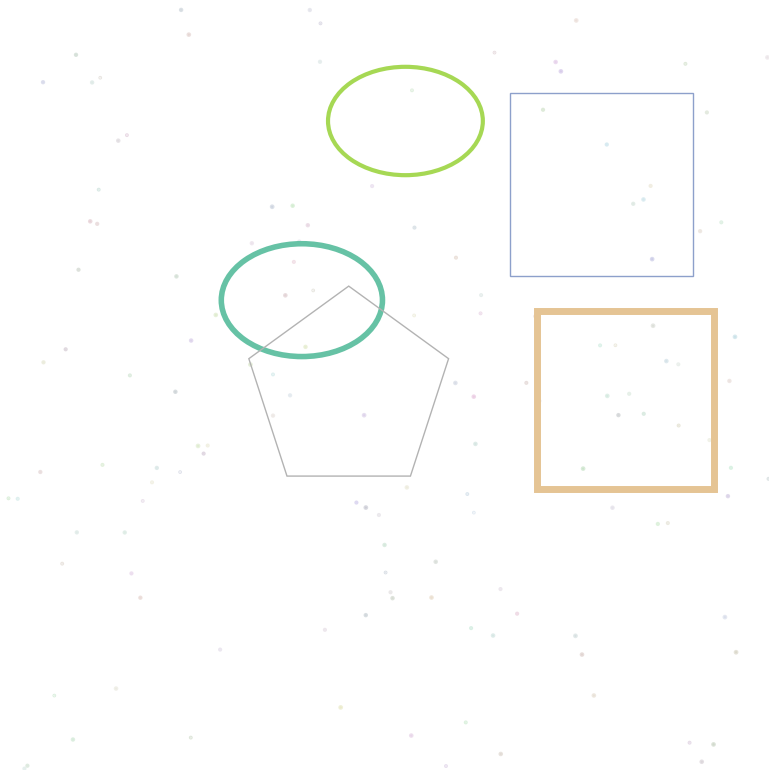[{"shape": "oval", "thickness": 2, "radius": 0.52, "center": [0.392, 0.61]}, {"shape": "square", "thickness": 0.5, "radius": 0.59, "center": [0.781, 0.76]}, {"shape": "oval", "thickness": 1.5, "radius": 0.5, "center": [0.527, 0.843]}, {"shape": "square", "thickness": 2.5, "radius": 0.58, "center": [0.812, 0.48]}, {"shape": "pentagon", "thickness": 0.5, "radius": 0.68, "center": [0.453, 0.492]}]